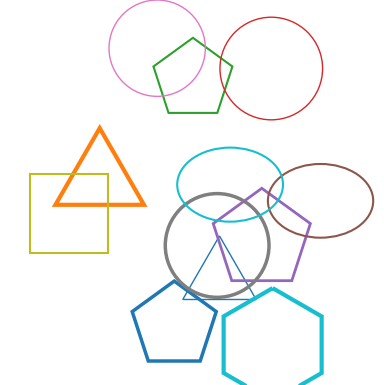[{"shape": "triangle", "thickness": 1, "radius": 0.55, "center": [0.57, 0.277]}, {"shape": "pentagon", "thickness": 2.5, "radius": 0.57, "center": [0.453, 0.155]}, {"shape": "triangle", "thickness": 3, "radius": 0.66, "center": [0.259, 0.534]}, {"shape": "pentagon", "thickness": 1.5, "radius": 0.54, "center": [0.501, 0.794]}, {"shape": "circle", "thickness": 1, "radius": 0.67, "center": [0.705, 0.822]}, {"shape": "pentagon", "thickness": 2, "radius": 0.66, "center": [0.68, 0.378]}, {"shape": "oval", "thickness": 1.5, "radius": 0.68, "center": [0.833, 0.478]}, {"shape": "circle", "thickness": 1, "radius": 0.63, "center": [0.408, 0.875]}, {"shape": "circle", "thickness": 2.5, "radius": 0.67, "center": [0.564, 0.362]}, {"shape": "square", "thickness": 1.5, "radius": 0.51, "center": [0.18, 0.445]}, {"shape": "oval", "thickness": 1.5, "radius": 0.69, "center": [0.598, 0.52]}, {"shape": "hexagon", "thickness": 3, "radius": 0.73, "center": [0.708, 0.105]}]